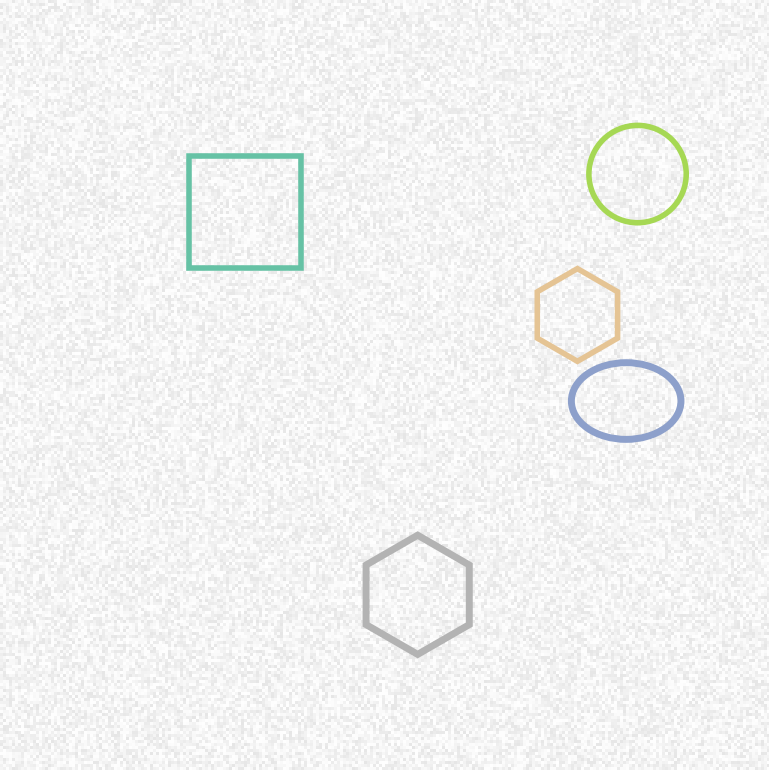[{"shape": "square", "thickness": 2, "radius": 0.36, "center": [0.318, 0.725]}, {"shape": "oval", "thickness": 2.5, "radius": 0.36, "center": [0.813, 0.479]}, {"shape": "circle", "thickness": 2, "radius": 0.32, "center": [0.828, 0.774]}, {"shape": "hexagon", "thickness": 2, "radius": 0.3, "center": [0.75, 0.591]}, {"shape": "hexagon", "thickness": 2.5, "radius": 0.39, "center": [0.542, 0.228]}]